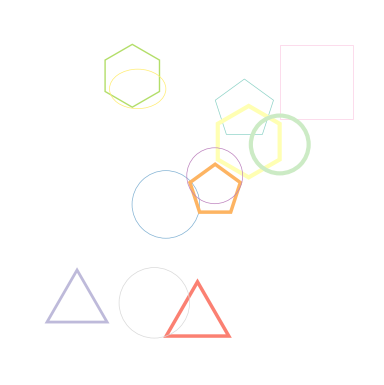[{"shape": "pentagon", "thickness": 0.5, "radius": 0.4, "center": [0.635, 0.715]}, {"shape": "hexagon", "thickness": 3, "radius": 0.46, "center": [0.646, 0.632]}, {"shape": "triangle", "thickness": 2, "radius": 0.45, "center": [0.2, 0.209]}, {"shape": "triangle", "thickness": 2.5, "radius": 0.47, "center": [0.513, 0.174]}, {"shape": "circle", "thickness": 0.5, "radius": 0.44, "center": [0.431, 0.469]}, {"shape": "pentagon", "thickness": 2.5, "radius": 0.34, "center": [0.559, 0.505]}, {"shape": "hexagon", "thickness": 1, "radius": 0.41, "center": [0.344, 0.803]}, {"shape": "square", "thickness": 0.5, "radius": 0.48, "center": [0.822, 0.786]}, {"shape": "circle", "thickness": 0.5, "radius": 0.46, "center": [0.401, 0.213]}, {"shape": "circle", "thickness": 0.5, "radius": 0.36, "center": [0.558, 0.544]}, {"shape": "circle", "thickness": 3, "radius": 0.38, "center": [0.727, 0.625]}, {"shape": "oval", "thickness": 0.5, "radius": 0.37, "center": [0.358, 0.769]}]